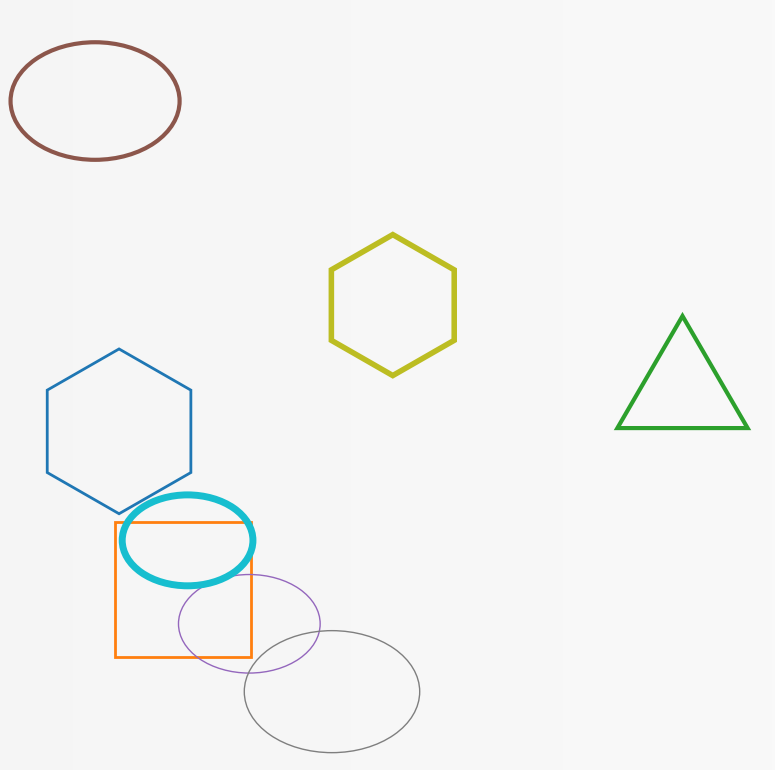[{"shape": "hexagon", "thickness": 1, "radius": 0.54, "center": [0.154, 0.44]}, {"shape": "square", "thickness": 1, "radius": 0.44, "center": [0.236, 0.235]}, {"shape": "triangle", "thickness": 1.5, "radius": 0.49, "center": [0.881, 0.493]}, {"shape": "oval", "thickness": 0.5, "radius": 0.46, "center": [0.322, 0.19]}, {"shape": "oval", "thickness": 1.5, "radius": 0.55, "center": [0.123, 0.869]}, {"shape": "oval", "thickness": 0.5, "radius": 0.57, "center": [0.428, 0.102]}, {"shape": "hexagon", "thickness": 2, "radius": 0.46, "center": [0.507, 0.604]}, {"shape": "oval", "thickness": 2.5, "radius": 0.42, "center": [0.242, 0.298]}]